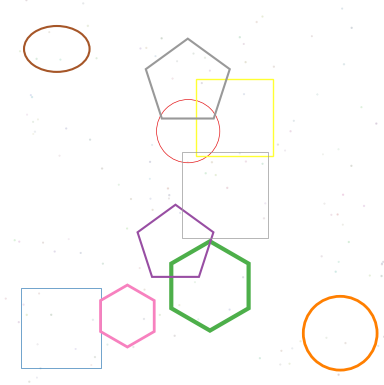[{"shape": "circle", "thickness": 0.5, "radius": 0.41, "center": [0.489, 0.659]}, {"shape": "square", "thickness": 0.5, "radius": 0.52, "center": [0.159, 0.149]}, {"shape": "hexagon", "thickness": 3, "radius": 0.58, "center": [0.545, 0.257]}, {"shape": "pentagon", "thickness": 1.5, "radius": 0.52, "center": [0.456, 0.365]}, {"shape": "circle", "thickness": 2, "radius": 0.48, "center": [0.884, 0.135]}, {"shape": "square", "thickness": 1, "radius": 0.5, "center": [0.609, 0.695]}, {"shape": "oval", "thickness": 1.5, "radius": 0.43, "center": [0.148, 0.873]}, {"shape": "hexagon", "thickness": 2, "radius": 0.4, "center": [0.331, 0.179]}, {"shape": "pentagon", "thickness": 1.5, "radius": 0.57, "center": [0.488, 0.785]}, {"shape": "square", "thickness": 0.5, "radius": 0.56, "center": [0.584, 0.492]}]